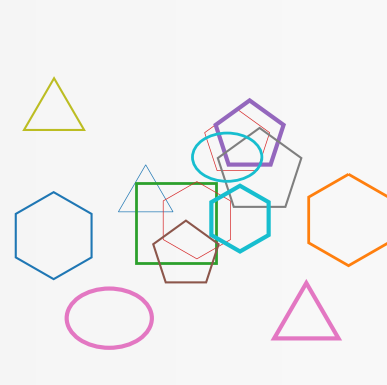[{"shape": "hexagon", "thickness": 1.5, "radius": 0.56, "center": [0.138, 0.388]}, {"shape": "triangle", "thickness": 0.5, "radius": 0.41, "center": [0.376, 0.491]}, {"shape": "hexagon", "thickness": 2, "radius": 0.59, "center": [0.899, 0.429]}, {"shape": "square", "thickness": 2, "radius": 0.52, "center": [0.454, 0.42]}, {"shape": "hexagon", "thickness": 0.5, "radius": 0.5, "center": [0.508, 0.428]}, {"shape": "pentagon", "thickness": 0.5, "radius": 0.44, "center": [0.612, 0.628]}, {"shape": "pentagon", "thickness": 3, "radius": 0.46, "center": [0.644, 0.647]}, {"shape": "pentagon", "thickness": 1.5, "radius": 0.44, "center": [0.48, 0.338]}, {"shape": "triangle", "thickness": 3, "radius": 0.48, "center": [0.791, 0.169]}, {"shape": "oval", "thickness": 3, "radius": 0.55, "center": [0.282, 0.174]}, {"shape": "pentagon", "thickness": 1.5, "radius": 0.57, "center": [0.67, 0.554]}, {"shape": "triangle", "thickness": 1.5, "radius": 0.45, "center": [0.14, 0.707]}, {"shape": "oval", "thickness": 2, "radius": 0.45, "center": [0.586, 0.592]}, {"shape": "hexagon", "thickness": 3, "radius": 0.43, "center": [0.619, 0.432]}]